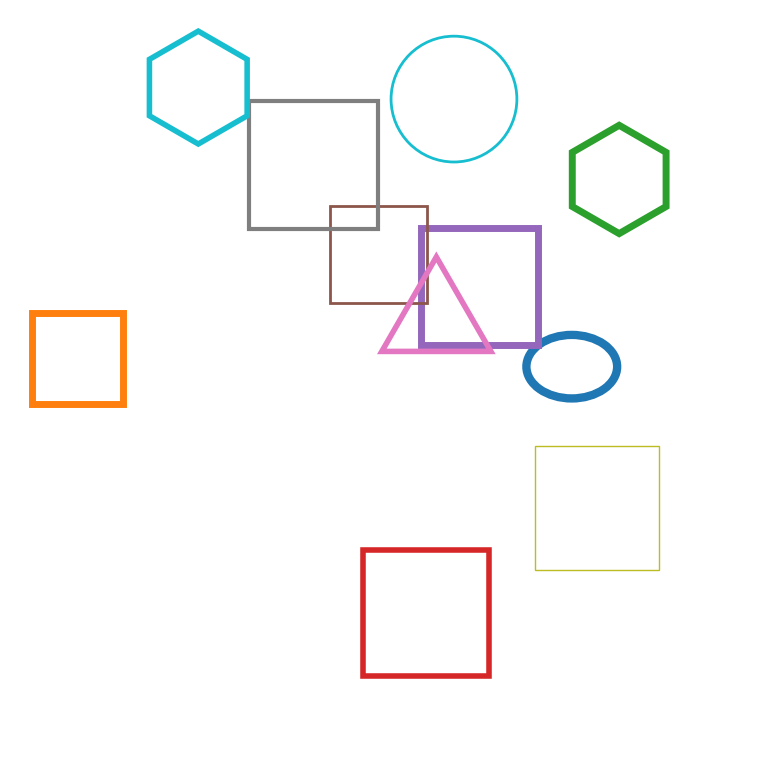[{"shape": "oval", "thickness": 3, "radius": 0.29, "center": [0.743, 0.524]}, {"shape": "square", "thickness": 2.5, "radius": 0.3, "center": [0.101, 0.534]}, {"shape": "hexagon", "thickness": 2.5, "radius": 0.35, "center": [0.804, 0.767]}, {"shape": "square", "thickness": 2, "radius": 0.41, "center": [0.553, 0.204]}, {"shape": "square", "thickness": 2.5, "radius": 0.38, "center": [0.623, 0.628]}, {"shape": "square", "thickness": 1, "radius": 0.31, "center": [0.492, 0.67]}, {"shape": "triangle", "thickness": 2, "radius": 0.41, "center": [0.567, 0.584]}, {"shape": "square", "thickness": 1.5, "radius": 0.42, "center": [0.407, 0.786]}, {"shape": "square", "thickness": 0.5, "radius": 0.4, "center": [0.775, 0.34]}, {"shape": "circle", "thickness": 1, "radius": 0.41, "center": [0.59, 0.871]}, {"shape": "hexagon", "thickness": 2, "radius": 0.37, "center": [0.258, 0.886]}]